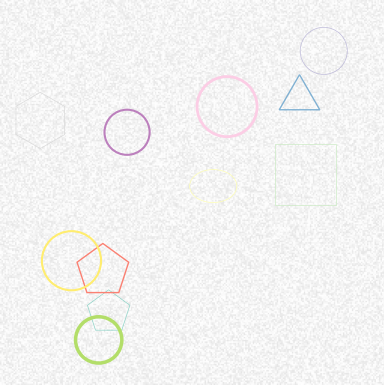[{"shape": "pentagon", "thickness": 0.5, "radius": 0.29, "center": [0.282, 0.189]}, {"shape": "oval", "thickness": 0.5, "radius": 0.31, "center": [0.554, 0.517]}, {"shape": "circle", "thickness": 0.5, "radius": 0.31, "center": [0.841, 0.868]}, {"shape": "pentagon", "thickness": 1, "radius": 0.35, "center": [0.267, 0.297]}, {"shape": "triangle", "thickness": 1, "radius": 0.3, "center": [0.778, 0.745]}, {"shape": "circle", "thickness": 2.5, "radius": 0.3, "center": [0.256, 0.117]}, {"shape": "circle", "thickness": 2, "radius": 0.39, "center": [0.59, 0.723]}, {"shape": "hexagon", "thickness": 0.5, "radius": 0.37, "center": [0.105, 0.687]}, {"shape": "circle", "thickness": 1.5, "radius": 0.29, "center": [0.33, 0.656]}, {"shape": "square", "thickness": 0.5, "radius": 0.4, "center": [0.794, 0.547]}, {"shape": "circle", "thickness": 1.5, "radius": 0.38, "center": [0.186, 0.323]}]